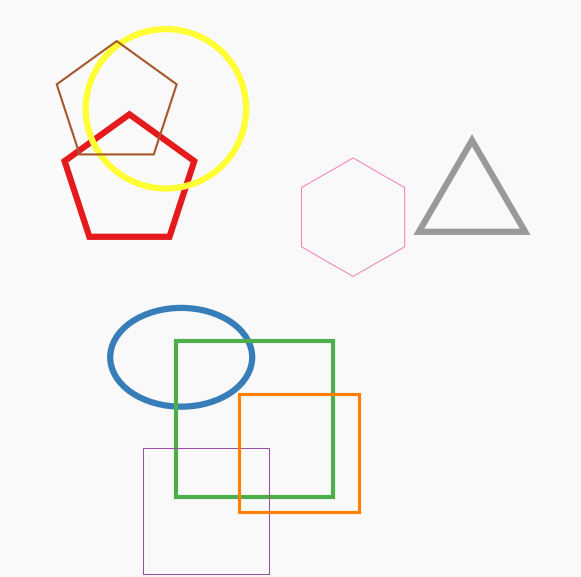[{"shape": "pentagon", "thickness": 3, "radius": 0.59, "center": [0.223, 0.684]}, {"shape": "oval", "thickness": 3, "radius": 0.61, "center": [0.312, 0.38]}, {"shape": "square", "thickness": 2, "radius": 0.68, "center": [0.438, 0.274]}, {"shape": "square", "thickness": 0.5, "radius": 0.54, "center": [0.354, 0.115]}, {"shape": "square", "thickness": 1.5, "radius": 0.51, "center": [0.514, 0.215]}, {"shape": "circle", "thickness": 3, "radius": 0.69, "center": [0.286, 0.811]}, {"shape": "pentagon", "thickness": 1, "radius": 0.54, "center": [0.201, 0.82]}, {"shape": "hexagon", "thickness": 0.5, "radius": 0.51, "center": [0.607, 0.623]}, {"shape": "triangle", "thickness": 3, "radius": 0.53, "center": [0.812, 0.651]}]